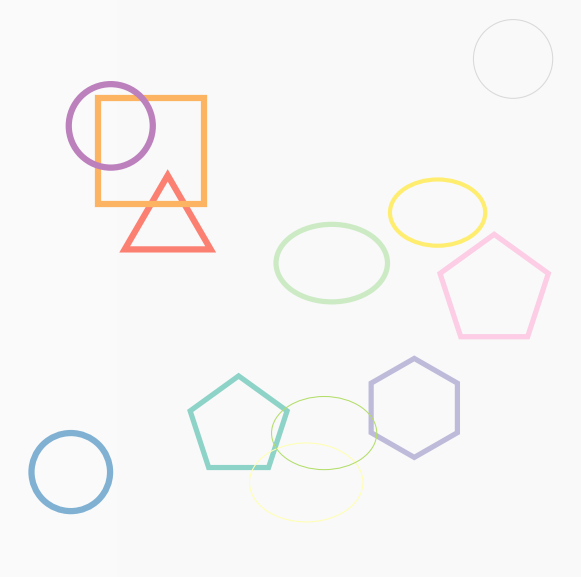[{"shape": "pentagon", "thickness": 2.5, "radius": 0.44, "center": [0.411, 0.26]}, {"shape": "oval", "thickness": 0.5, "radius": 0.49, "center": [0.527, 0.164]}, {"shape": "hexagon", "thickness": 2.5, "radius": 0.43, "center": [0.713, 0.293]}, {"shape": "triangle", "thickness": 3, "radius": 0.43, "center": [0.289, 0.61]}, {"shape": "circle", "thickness": 3, "radius": 0.34, "center": [0.122, 0.182]}, {"shape": "square", "thickness": 3, "radius": 0.46, "center": [0.26, 0.738]}, {"shape": "oval", "thickness": 0.5, "radius": 0.45, "center": [0.558, 0.249]}, {"shape": "pentagon", "thickness": 2.5, "radius": 0.49, "center": [0.85, 0.495]}, {"shape": "circle", "thickness": 0.5, "radius": 0.34, "center": [0.883, 0.897]}, {"shape": "circle", "thickness": 3, "radius": 0.36, "center": [0.191, 0.781]}, {"shape": "oval", "thickness": 2.5, "radius": 0.48, "center": [0.571, 0.544]}, {"shape": "oval", "thickness": 2, "radius": 0.41, "center": [0.753, 0.631]}]